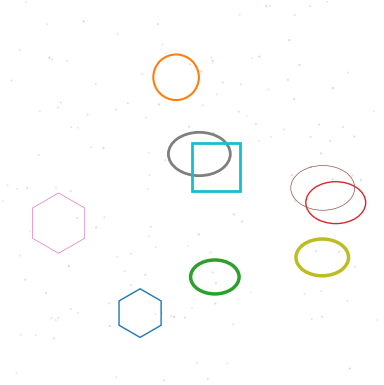[{"shape": "hexagon", "thickness": 1, "radius": 0.32, "center": [0.364, 0.187]}, {"shape": "circle", "thickness": 1.5, "radius": 0.3, "center": [0.457, 0.799]}, {"shape": "oval", "thickness": 2.5, "radius": 0.32, "center": [0.558, 0.281]}, {"shape": "oval", "thickness": 1, "radius": 0.39, "center": [0.872, 0.474]}, {"shape": "oval", "thickness": 0.5, "radius": 0.42, "center": [0.838, 0.512]}, {"shape": "hexagon", "thickness": 0.5, "radius": 0.39, "center": [0.152, 0.42]}, {"shape": "oval", "thickness": 2, "radius": 0.4, "center": [0.518, 0.6]}, {"shape": "oval", "thickness": 2.5, "radius": 0.34, "center": [0.837, 0.331]}, {"shape": "square", "thickness": 2, "radius": 0.31, "center": [0.562, 0.566]}]